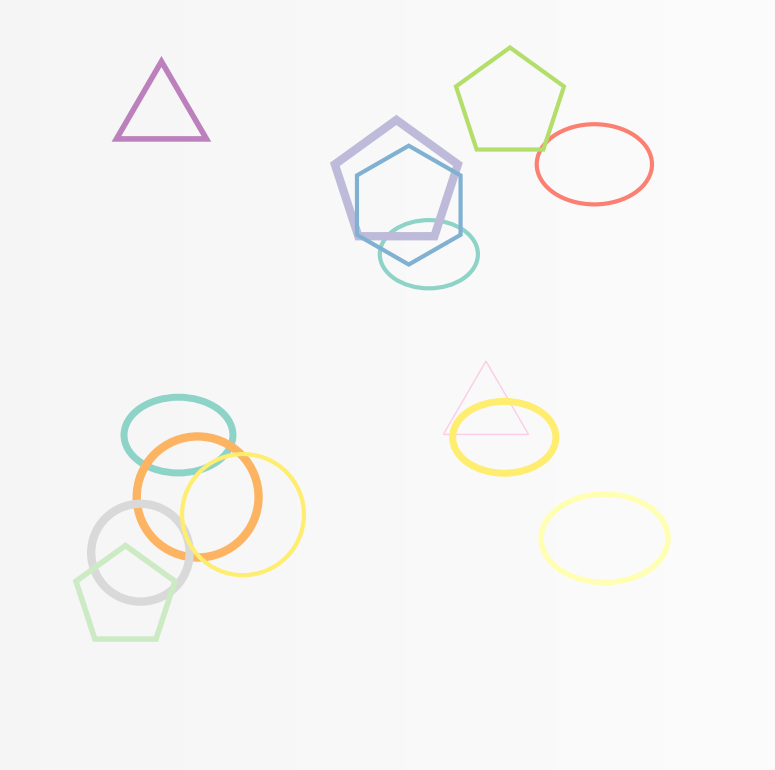[{"shape": "oval", "thickness": 2.5, "radius": 0.35, "center": [0.23, 0.435]}, {"shape": "oval", "thickness": 1.5, "radius": 0.32, "center": [0.553, 0.67]}, {"shape": "oval", "thickness": 2, "radius": 0.41, "center": [0.78, 0.301]}, {"shape": "pentagon", "thickness": 3, "radius": 0.42, "center": [0.511, 0.761]}, {"shape": "oval", "thickness": 1.5, "radius": 0.37, "center": [0.767, 0.787]}, {"shape": "hexagon", "thickness": 1.5, "radius": 0.39, "center": [0.527, 0.734]}, {"shape": "circle", "thickness": 3, "radius": 0.39, "center": [0.255, 0.355]}, {"shape": "pentagon", "thickness": 1.5, "radius": 0.37, "center": [0.658, 0.865]}, {"shape": "triangle", "thickness": 0.5, "radius": 0.32, "center": [0.627, 0.468]}, {"shape": "circle", "thickness": 3, "radius": 0.32, "center": [0.181, 0.282]}, {"shape": "triangle", "thickness": 2, "radius": 0.34, "center": [0.208, 0.853]}, {"shape": "pentagon", "thickness": 2, "radius": 0.34, "center": [0.162, 0.224]}, {"shape": "circle", "thickness": 1.5, "radius": 0.39, "center": [0.314, 0.332]}, {"shape": "oval", "thickness": 2.5, "radius": 0.33, "center": [0.651, 0.432]}]